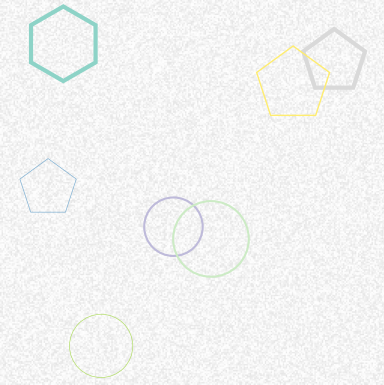[{"shape": "hexagon", "thickness": 3, "radius": 0.48, "center": [0.164, 0.886]}, {"shape": "circle", "thickness": 1.5, "radius": 0.38, "center": [0.451, 0.411]}, {"shape": "pentagon", "thickness": 0.5, "radius": 0.38, "center": [0.125, 0.511]}, {"shape": "circle", "thickness": 0.5, "radius": 0.41, "center": [0.263, 0.102]}, {"shape": "pentagon", "thickness": 3, "radius": 0.42, "center": [0.868, 0.84]}, {"shape": "circle", "thickness": 1.5, "radius": 0.49, "center": [0.548, 0.379]}, {"shape": "pentagon", "thickness": 1, "radius": 0.5, "center": [0.761, 0.781]}]